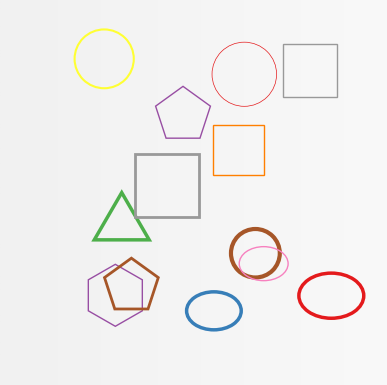[{"shape": "circle", "thickness": 0.5, "radius": 0.42, "center": [0.63, 0.807]}, {"shape": "oval", "thickness": 2.5, "radius": 0.42, "center": [0.855, 0.232]}, {"shape": "oval", "thickness": 2.5, "radius": 0.35, "center": [0.552, 0.193]}, {"shape": "triangle", "thickness": 2.5, "radius": 0.41, "center": [0.314, 0.418]}, {"shape": "hexagon", "thickness": 1, "radius": 0.4, "center": [0.298, 0.233]}, {"shape": "pentagon", "thickness": 1, "radius": 0.37, "center": [0.472, 0.701]}, {"shape": "square", "thickness": 1, "radius": 0.33, "center": [0.615, 0.611]}, {"shape": "circle", "thickness": 1.5, "radius": 0.38, "center": [0.269, 0.847]}, {"shape": "circle", "thickness": 3, "radius": 0.32, "center": [0.659, 0.342]}, {"shape": "pentagon", "thickness": 2, "radius": 0.36, "center": [0.339, 0.256]}, {"shape": "oval", "thickness": 1, "radius": 0.32, "center": [0.68, 0.315]}, {"shape": "square", "thickness": 1, "radius": 0.35, "center": [0.801, 0.817]}, {"shape": "square", "thickness": 2, "radius": 0.41, "center": [0.432, 0.518]}]